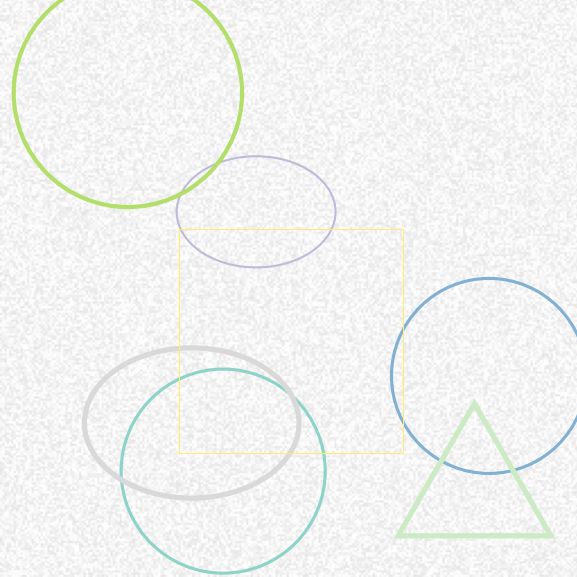[{"shape": "circle", "thickness": 1.5, "radius": 0.88, "center": [0.386, 0.183]}, {"shape": "oval", "thickness": 1, "radius": 0.69, "center": [0.443, 0.632]}, {"shape": "circle", "thickness": 1.5, "radius": 0.84, "center": [0.847, 0.348]}, {"shape": "circle", "thickness": 2, "radius": 0.99, "center": [0.221, 0.838]}, {"shape": "oval", "thickness": 2.5, "radius": 0.93, "center": [0.332, 0.267]}, {"shape": "triangle", "thickness": 2.5, "radius": 0.76, "center": [0.822, 0.148]}, {"shape": "square", "thickness": 0.5, "radius": 0.97, "center": [0.504, 0.409]}]